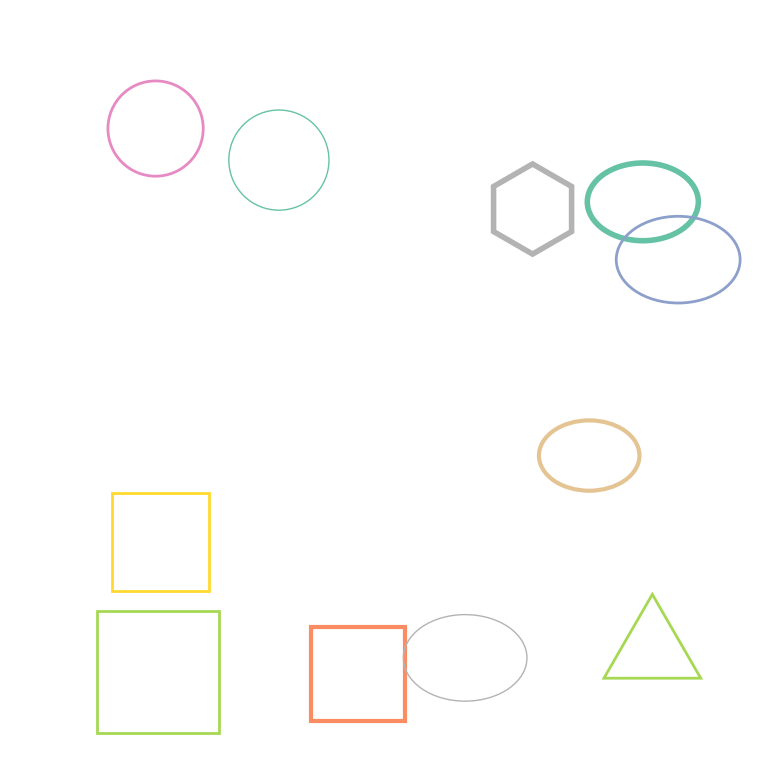[{"shape": "oval", "thickness": 2, "radius": 0.36, "center": [0.835, 0.738]}, {"shape": "circle", "thickness": 0.5, "radius": 0.33, "center": [0.362, 0.792]}, {"shape": "square", "thickness": 1.5, "radius": 0.31, "center": [0.465, 0.125]}, {"shape": "oval", "thickness": 1, "radius": 0.4, "center": [0.881, 0.663]}, {"shape": "circle", "thickness": 1, "radius": 0.31, "center": [0.202, 0.833]}, {"shape": "square", "thickness": 1, "radius": 0.4, "center": [0.205, 0.127]}, {"shape": "triangle", "thickness": 1, "radius": 0.36, "center": [0.847, 0.156]}, {"shape": "square", "thickness": 1, "radius": 0.32, "center": [0.208, 0.296]}, {"shape": "oval", "thickness": 1.5, "radius": 0.33, "center": [0.765, 0.408]}, {"shape": "hexagon", "thickness": 2, "radius": 0.29, "center": [0.692, 0.729]}, {"shape": "oval", "thickness": 0.5, "radius": 0.4, "center": [0.604, 0.146]}]